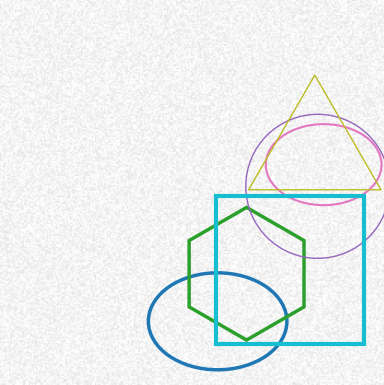[{"shape": "oval", "thickness": 2.5, "radius": 0.9, "center": [0.565, 0.165]}, {"shape": "hexagon", "thickness": 2.5, "radius": 0.86, "center": [0.64, 0.289]}, {"shape": "circle", "thickness": 1, "radius": 0.94, "center": [0.825, 0.516]}, {"shape": "oval", "thickness": 1.5, "radius": 0.75, "center": [0.841, 0.572]}, {"shape": "triangle", "thickness": 1, "radius": 0.99, "center": [0.818, 0.606]}, {"shape": "square", "thickness": 3, "radius": 0.96, "center": [0.754, 0.3]}]